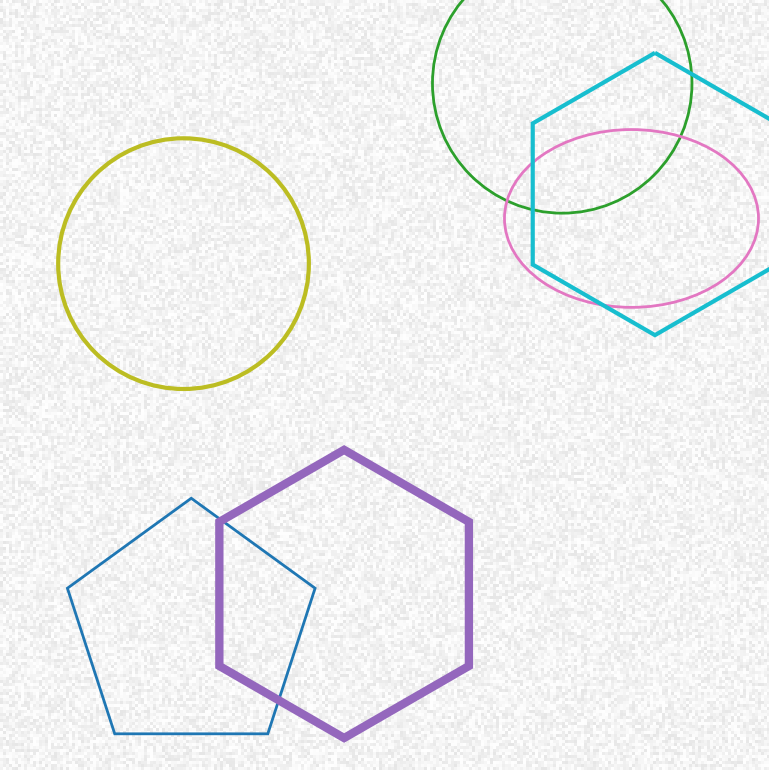[{"shape": "pentagon", "thickness": 1, "radius": 0.85, "center": [0.248, 0.184]}, {"shape": "circle", "thickness": 1, "radius": 0.84, "center": [0.73, 0.892]}, {"shape": "hexagon", "thickness": 3, "radius": 0.94, "center": [0.447, 0.229]}, {"shape": "oval", "thickness": 1, "radius": 0.82, "center": [0.82, 0.716]}, {"shape": "circle", "thickness": 1.5, "radius": 0.81, "center": [0.238, 0.658]}, {"shape": "hexagon", "thickness": 1.5, "radius": 0.92, "center": [0.851, 0.748]}]